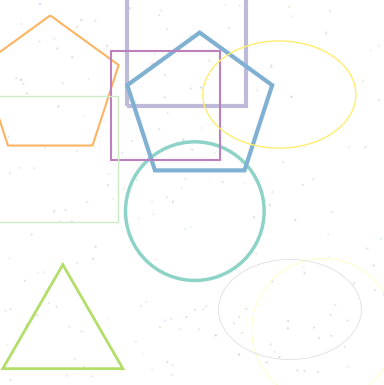[{"shape": "circle", "thickness": 2.5, "radius": 0.9, "center": [0.506, 0.452]}, {"shape": "circle", "thickness": 0.5, "radius": 0.93, "center": [0.84, 0.143]}, {"shape": "square", "thickness": 3, "radius": 0.77, "center": [0.485, 0.879]}, {"shape": "pentagon", "thickness": 3, "radius": 0.99, "center": [0.519, 0.718]}, {"shape": "pentagon", "thickness": 1.5, "radius": 0.93, "center": [0.131, 0.773]}, {"shape": "triangle", "thickness": 2, "radius": 0.9, "center": [0.163, 0.132]}, {"shape": "oval", "thickness": 0.5, "radius": 0.93, "center": [0.753, 0.196]}, {"shape": "square", "thickness": 1.5, "radius": 0.7, "center": [0.43, 0.726]}, {"shape": "square", "thickness": 1, "radius": 0.82, "center": [0.144, 0.587]}, {"shape": "oval", "thickness": 1, "radius": 0.99, "center": [0.726, 0.754]}]